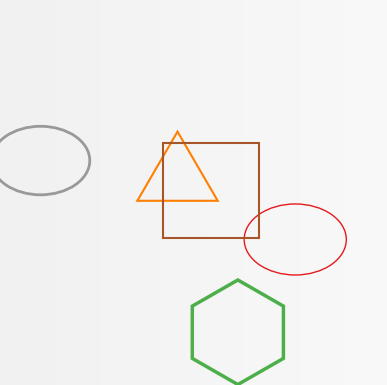[{"shape": "oval", "thickness": 1, "radius": 0.66, "center": [0.762, 0.378]}, {"shape": "hexagon", "thickness": 2.5, "radius": 0.68, "center": [0.614, 0.137]}, {"shape": "triangle", "thickness": 1.5, "radius": 0.6, "center": [0.458, 0.538]}, {"shape": "square", "thickness": 1.5, "radius": 0.62, "center": [0.544, 0.505]}, {"shape": "oval", "thickness": 2, "radius": 0.64, "center": [0.105, 0.583]}]